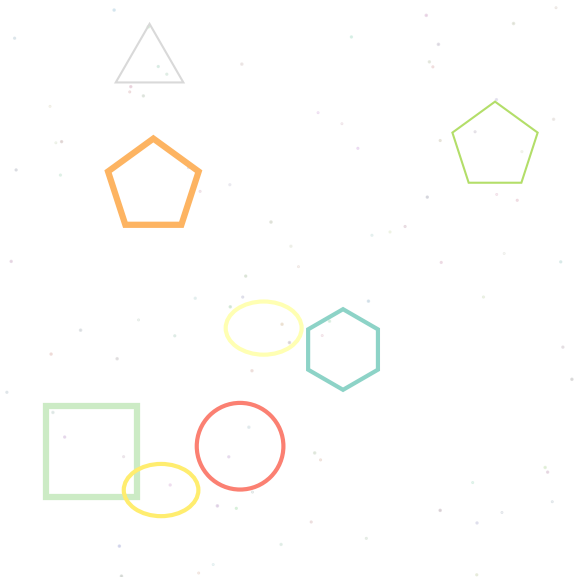[{"shape": "hexagon", "thickness": 2, "radius": 0.35, "center": [0.594, 0.394]}, {"shape": "oval", "thickness": 2, "radius": 0.33, "center": [0.457, 0.431]}, {"shape": "circle", "thickness": 2, "radius": 0.38, "center": [0.416, 0.226]}, {"shape": "pentagon", "thickness": 3, "radius": 0.41, "center": [0.266, 0.677]}, {"shape": "pentagon", "thickness": 1, "radius": 0.39, "center": [0.857, 0.746]}, {"shape": "triangle", "thickness": 1, "radius": 0.34, "center": [0.259, 0.89]}, {"shape": "square", "thickness": 3, "radius": 0.4, "center": [0.158, 0.217]}, {"shape": "oval", "thickness": 2, "radius": 0.32, "center": [0.279, 0.151]}]